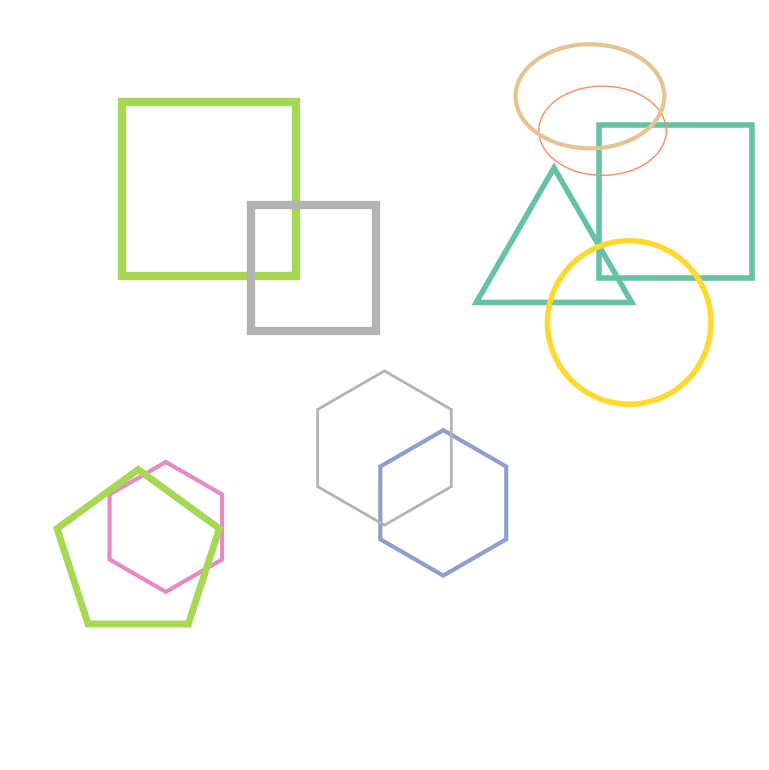[{"shape": "triangle", "thickness": 2, "radius": 0.58, "center": [0.719, 0.665]}, {"shape": "square", "thickness": 2, "radius": 0.5, "center": [0.877, 0.738]}, {"shape": "oval", "thickness": 0.5, "radius": 0.41, "center": [0.783, 0.83]}, {"shape": "hexagon", "thickness": 1.5, "radius": 0.47, "center": [0.576, 0.347]}, {"shape": "hexagon", "thickness": 1.5, "radius": 0.42, "center": [0.215, 0.316]}, {"shape": "pentagon", "thickness": 2.5, "radius": 0.55, "center": [0.18, 0.279]}, {"shape": "square", "thickness": 3, "radius": 0.57, "center": [0.271, 0.755]}, {"shape": "circle", "thickness": 2, "radius": 0.53, "center": [0.817, 0.581]}, {"shape": "oval", "thickness": 1.5, "radius": 0.48, "center": [0.766, 0.875]}, {"shape": "square", "thickness": 3, "radius": 0.41, "center": [0.407, 0.652]}, {"shape": "hexagon", "thickness": 1, "radius": 0.5, "center": [0.499, 0.418]}]